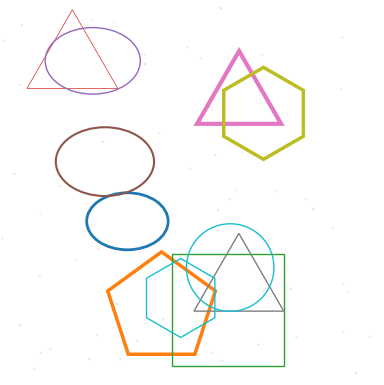[{"shape": "oval", "thickness": 2, "radius": 0.53, "center": [0.331, 0.425]}, {"shape": "pentagon", "thickness": 2.5, "radius": 0.73, "center": [0.42, 0.199]}, {"shape": "square", "thickness": 1, "radius": 0.72, "center": [0.592, 0.195]}, {"shape": "triangle", "thickness": 0.5, "radius": 0.68, "center": [0.188, 0.838]}, {"shape": "oval", "thickness": 1, "radius": 0.62, "center": [0.241, 0.842]}, {"shape": "oval", "thickness": 1.5, "radius": 0.64, "center": [0.273, 0.58]}, {"shape": "triangle", "thickness": 3, "radius": 0.63, "center": [0.621, 0.741]}, {"shape": "triangle", "thickness": 1, "radius": 0.67, "center": [0.62, 0.259]}, {"shape": "hexagon", "thickness": 2.5, "radius": 0.6, "center": [0.685, 0.706]}, {"shape": "circle", "thickness": 1, "radius": 0.57, "center": [0.598, 0.305]}, {"shape": "hexagon", "thickness": 1, "radius": 0.51, "center": [0.469, 0.226]}]